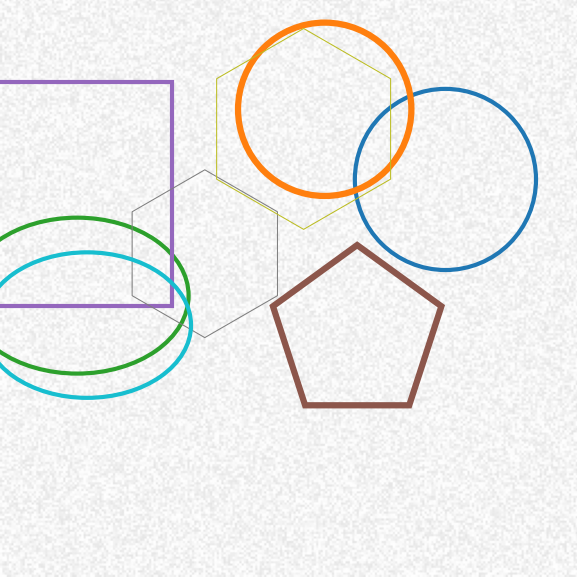[{"shape": "circle", "thickness": 2, "radius": 0.78, "center": [0.771, 0.688]}, {"shape": "circle", "thickness": 3, "radius": 0.75, "center": [0.562, 0.81]}, {"shape": "oval", "thickness": 2, "radius": 0.96, "center": [0.134, 0.487]}, {"shape": "square", "thickness": 2, "radius": 0.97, "center": [0.103, 0.663]}, {"shape": "pentagon", "thickness": 3, "radius": 0.77, "center": [0.618, 0.421]}, {"shape": "hexagon", "thickness": 0.5, "radius": 0.73, "center": [0.355, 0.56]}, {"shape": "hexagon", "thickness": 0.5, "radius": 0.87, "center": [0.526, 0.776]}, {"shape": "oval", "thickness": 2, "radius": 0.9, "center": [0.151, 0.436]}]